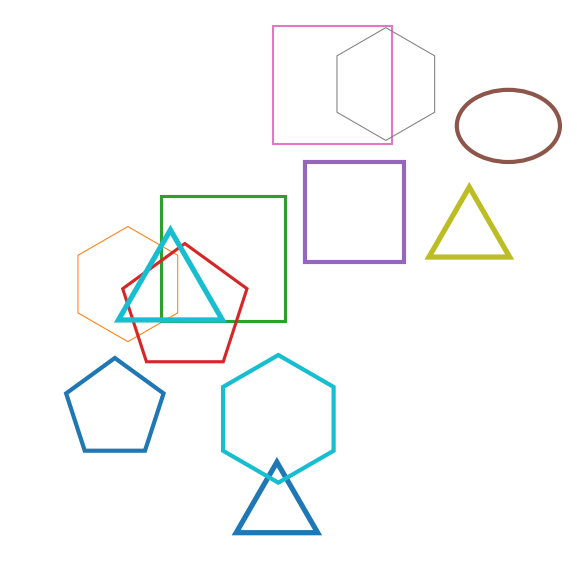[{"shape": "pentagon", "thickness": 2, "radius": 0.44, "center": [0.199, 0.29]}, {"shape": "triangle", "thickness": 2.5, "radius": 0.41, "center": [0.479, 0.117]}, {"shape": "hexagon", "thickness": 0.5, "radius": 0.5, "center": [0.221, 0.507]}, {"shape": "square", "thickness": 1.5, "radius": 0.54, "center": [0.386, 0.552]}, {"shape": "pentagon", "thickness": 1.5, "radius": 0.57, "center": [0.32, 0.464]}, {"shape": "square", "thickness": 2, "radius": 0.43, "center": [0.613, 0.632]}, {"shape": "oval", "thickness": 2, "radius": 0.45, "center": [0.88, 0.781]}, {"shape": "square", "thickness": 1, "radius": 0.51, "center": [0.576, 0.852]}, {"shape": "hexagon", "thickness": 0.5, "radius": 0.49, "center": [0.668, 0.854]}, {"shape": "triangle", "thickness": 2.5, "radius": 0.4, "center": [0.813, 0.594]}, {"shape": "triangle", "thickness": 2.5, "radius": 0.52, "center": [0.295, 0.497]}, {"shape": "hexagon", "thickness": 2, "radius": 0.55, "center": [0.482, 0.274]}]